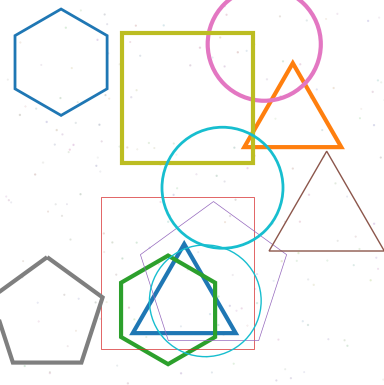[{"shape": "triangle", "thickness": 3, "radius": 0.77, "center": [0.478, 0.212]}, {"shape": "hexagon", "thickness": 2, "radius": 0.69, "center": [0.159, 0.838]}, {"shape": "triangle", "thickness": 3, "radius": 0.73, "center": [0.761, 0.691]}, {"shape": "hexagon", "thickness": 3, "radius": 0.71, "center": [0.437, 0.195]}, {"shape": "square", "thickness": 0.5, "radius": 0.99, "center": [0.46, 0.291]}, {"shape": "pentagon", "thickness": 0.5, "radius": 1.0, "center": [0.555, 0.277]}, {"shape": "triangle", "thickness": 1, "radius": 0.86, "center": [0.849, 0.434]}, {"shape": "circle", "thickness": 3, "radius": 0.73, "center": [0.686, 0.885]}, {"shape": "pentagon", "thickness": 3, "radius": 0.76, "center": [0.122, 0.181]}, {"shape": "square", "thickness": 3, "radius": 0.85, "center": [0.487, 0.745]}, {"shape": "circle", "thickness": 1, "radius": 0.73, "center": [0.533, 0.219]}, {"shape": "circle", "thickness": 2, "radius": 0.79, "center": [0.578, 0.512]}]